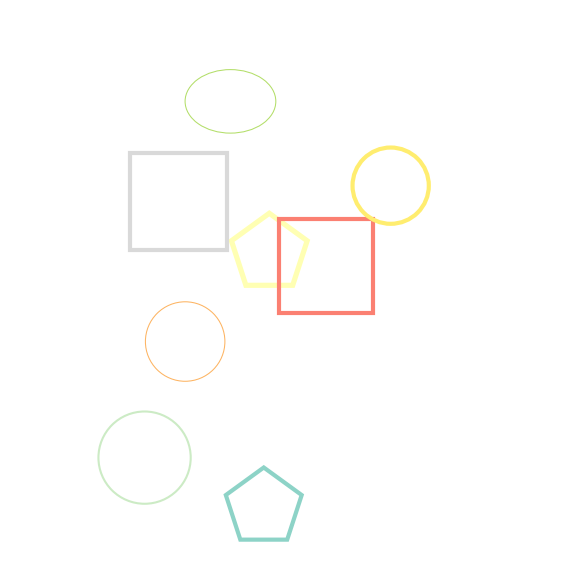[{"shape": "pentagon", "thickness": 2, "radius": 0.35, "center": [0.457, 0.121]}, {"shape": "pentagon", "thickness": 2.5, "radius": 0.34, "center": [0.466, 0.561]}, {"shape": "square", "thickness": 2, "radius": 0.41, "center": [0.565, 0.538]}, {"shape": "circle", "thickness": 0.5, "radius": 0.34, "center": [0.321, 0.408]}, {"shape": "oval", "thickness": 0.5, "radius": 0.39, "center": [0.399, 0.824]}, {"shape": "square", "thickness": 2, "radius": 0.42, "center": [0.309, 0.65]}, {"shape": "circle", "thickness": 1, "radius": 0.4, "center": [0.25, 0.207]}, {"shape": "circle", "thickness": 2, "radius": 0.33, "center": [0.676, 0.678]}]